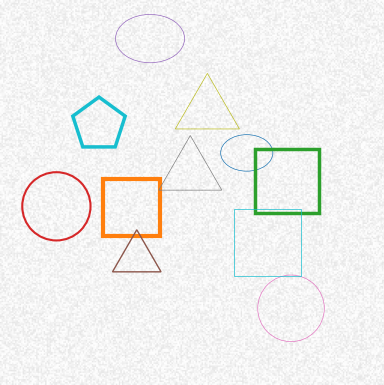[{"shape": "oval", "thickness": 0.5, "radius": 0.34, "center": [0.641, 0.603]}, {"shape": "square", "thickness": 3, "radius": 0.37, "center": [0.342, 0.46]}, {"shape": "square", "thickness": 2.5, "radius": 0.42, "center": [0.745, 0.53]}, {"shape": "circle", "thickness": 1.5, "radius": 0.44, "center": [0.146, 0.464]}, {"shape": "oval", "thickness": 0.5, "radius": 0.45, "center": [0.39, 0.9]}, {"shape": "triangle", "thickness": 1, "radius": 0.36, "center": [0.355, 0.33]}, {"shape": "circle", "thickness": 0.5, "radius": 0.43, "center": [0.756, 0.199]}, {"shape": "triangle", "thickness": 0.5, "radius": 0.47, "center": [0.494, 0.553]}, {"shape": "triangle", "thickness": 0.5, "radius": 0.48, "center": [0.539, 0.713]}, {"shape": "square", "thickness": 0.5, "radius": 0.44, "center": [0.696, 0.37]}, {"shape": "pentagon", "thickness": 2.5, "radius": 0.36, "center": [0.257, 0.676]}]